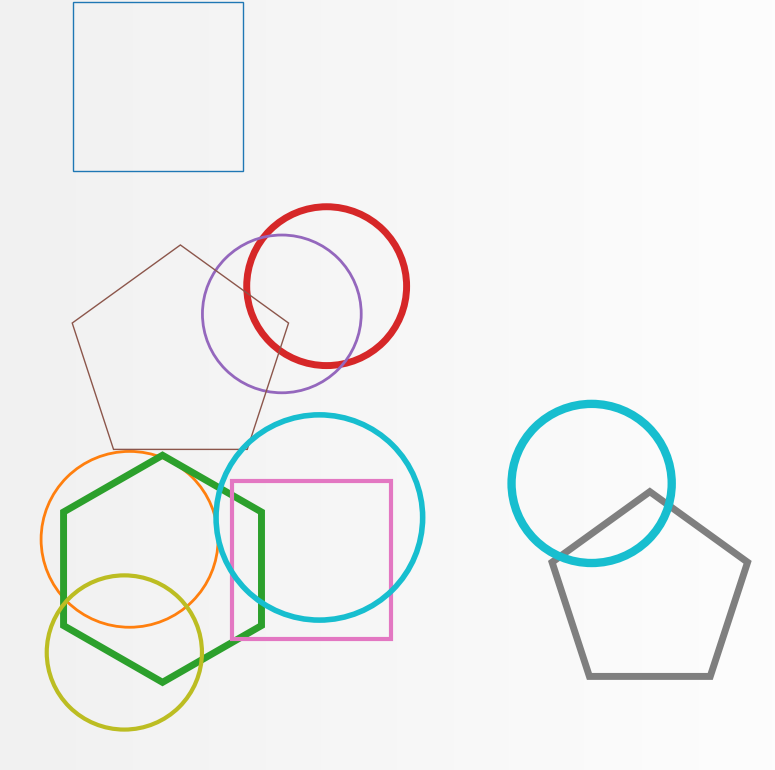[{"shape": "square", "thickness": 0.5, "radius": 0.55, "center": [0.204, 0.887]}, {"shape": "circle", "thickness": 1, "radius": 0.57, "center": [0.167, 0.3]}, {"shape": "hexagon", "thickness": 2.5, "radius": 0.74, "center": [0.21, 0.261]}, {"shape": "circle", "thickness": 2.5, "radius": 0.52, "center": [0.421, 0.628]}, {"shape": "circle", "thickness": 1, "radius": 0.51, "center": [0.364, 0.592]}, {"shape": "pentagon", "thickness": 0.5, "radius": 0.73, "center": [0.233, 0.535]}, {"shape": "square", "thickness": 1.5, "radius": 0.51, "center": [0.402, 0.273]}, {"shape": "pentagon", "thickness": 2.5, "radius": 0.66, "center": [0.838, 0.229]}, {"shape": "circle", "thickness": 1.5, "radius": 0.5, "center": [0.16, 0.153]}, {"shape": "circle", "thickness": 2, "radius": 0.67, "center": [0.412, 0.328]}, {"shape": "circle", "thickness": 3, "radius": 0.52, "center": [0.763, 0.372]}]